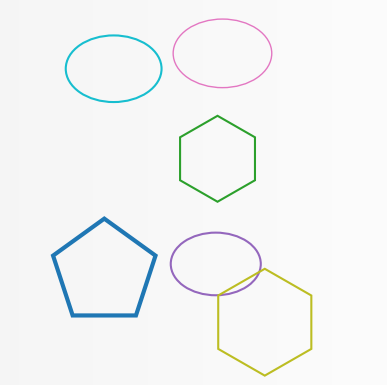[{"shape": "pentagon", "thickness": 3, "radius": 0.69, "center": [0.269, 0.293]}, {"shape": "hexagon", "thickness": 1.5, "radius": 0.56, "center": [0.561, 0.588]}, {"shape": "oval", "thickness": 1.5, "radius": 0.58, "center": [0.557, 0.314]}, {"shape": "oval", "thickness": 1, "radius": 0.64, "center": [0.574, 0.861]}, {"shape": "hexagon", "thickness": 1.5, "radius": 0.69, "center": [0.683, 0.163]}, {"shape": "oval", "thickness": 1.5, "radius": 0.62, "center": [0.293, 0.821]}]